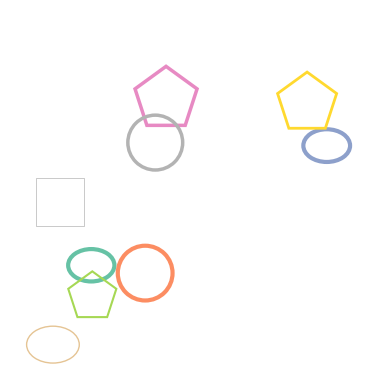[{"shape": "oval", "thickness": 3, "radius": 0.3, "center": [0.237, 0.311]}, {"shape": "circle", "thickness": 3, "radius": 0.36, "center": [0.377, 0.291]}, {"shape": "oval", "thickness": 3, "radius": 0.3, "center": [0.849, 0.622]}, {"shape": "pentagon", "thickness": 2.5, "radius": 0.42, "center": [0.431, 0.743]}, {"shape": "pentagon", "thickness": 1.5, "radius": 0.33, "center": [0.24, 0.229]}, {"shape": "pentagon", "thickness": 2, "radius": 0.4, "center": [0.798, 0.732]}, {"shape": "oval", "thickness": 1, "radius": 0.34, "center": [0.138, 0.105]}, {"shape": "circle", "thickness": 2.5, "radius": 0.36, "center": [0.403, 0.63]}, {"shape": "square", "thickness": 0.5, "radius": 0.31, "center": [0.155, 0.475]}]